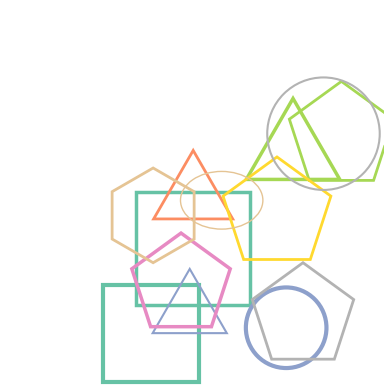[{"shape": "square", "thickness": 2.5, "radius": 0.74, "center": [0.501, 0.354]}, {"shape": "square", "thickness": 3, "radius": 0.62, "center": [0.392, 0.134]}, {"shape": "triangle", "thickness": 2, "radius": 0.59, "center": [0.502, 0.491]}, {"shape": "circle", "thickness": 3, "radius": 0.52, "center": [0.743, 0.149]}, {"shape": "triangle", "thickness": 1.5, "radius": 0.56, "center": [0.493, 0.19]}, {"shape": "pentagon", "thickness": 2.5, "radius": 0.67, "center": [0.47, 0.26]}, {"shape": "triangle", "thickness": 2.5, "radius": 0.7, "center": [0.761, 0.604]}, {"shape": "pentagon", "thickness": 2, "radius": 0.71, "center": [0.887, 0.646]}, {"shape": "pentagon", "thickness": 2, "radius": 0.74, "center": [0.719, 0.445]}, {"shape": "hexagon", "thickness": 2, "radius": 0.62, "center": [0.398, 0.441]}, {"shape": "oval", "thickness": 1, "radius": 0.54, "center": [0.576, 0.48]}, {"shape": "pentagon", "thickness": 2, "radius": 0.69, "center": [0.787, 0.179]}, {"shape": "circle", "thickness": 1.5, "radius": 0.73, "center": [0.84, 0.653]}]